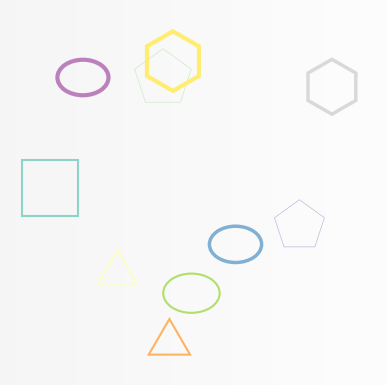[{"shape": "square", "thickness": 1.5, "radius": 0.36, "center": [0.129, 0.511]}, {"shape": "triangle", "thickness": 1, "radius": 0.29, "center": [0.303, 0.292]}, {"shape": "pentagon", "thickness": 0.5, "radius": 0.34, "center": [0.773, 0.414]}, {"shape": "oval", "thickness": 2.5, "radius": 0.34, "center": [0.608, 0.365]}, {"shape": "triangle", "thickness": 1.5, "radius": 0.31, "center": [0.437, 0.11]}, {"shape": "oval", "thickness": 1.5, "radius": 0.36, "center": [0.494, 0.238]}, {"shape": "hexagon", "thickness": 2.5, "radius": 0.36, "center": [0.857, 0.775]}, {"shape": "oval", "thickness": 3, "radius": 0.33, "center": [0.214, 0.799]}, {"shape": "pentagon", "thickness": 0.5, "radius": 0.38, "center": [0.421, 0.797]}, {"shape": "hexagon", "thickness": 3, "radius": 0.39, "center": [0.446, 0.841]}]